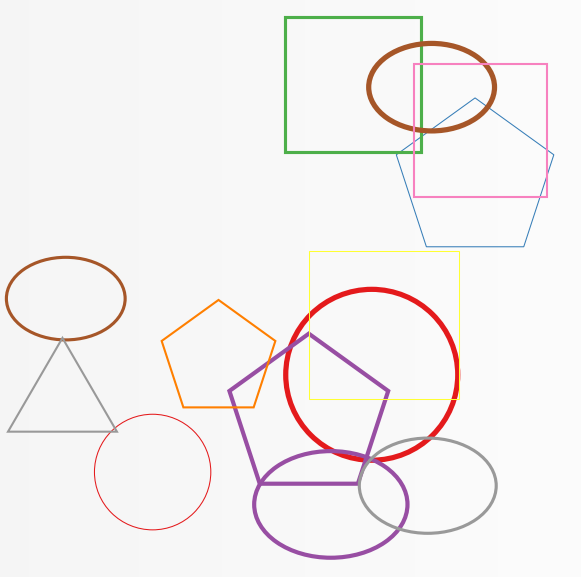[{"shape": "circle", "thickness": 2.5, "radius": 0.74, "center": [0.64, 0.35]}, {"shape": "circle", "thickness": 0.5, "radius": 0.5, "center": [0.263, 0.182]}, {"shape": "pentagon", "thickness": 0.5, "radius": 0.71, "center": [0.817, 0.687]}, {"shape": "square", "thickness": 1.5, "radius": 0.59, "center": [0.607, 0.853]}, {"shape": "oval", "thickness": 2, "radius": 0.66, "center": [0.569, 0.126]}, {"shape": "pentagon", "thickness": 2, "radius": 0.72, "center": [0.531, 0.278]}, {"shape": "pentagon", "thickness": 1, "radius": 0.51, "center": [0.376, 0.377]}, {"shape": "square", "thickness": 0.5, "radius": 0.64, "center": [0.661, 0.436]}, {"shape": "oval", "thickness": 2.5, "radius": 0.54, "center": [0.743, 0.848]}, {"shape": "oval", "thickness": 1.5, "radius": 0.51, "center": [0.113, 0.482]}, {"shape": "square", "thickness": 1, "radius": 0.57, "center": [0.827, 0.773]}, {"shape": "triangle", "thickness": 1, "radius": 0.54, "center": [0.107, 0.306]}, {"shape": "oval", "thickness": 1.5, "radius": 0.59, "center": [0.736, 0.158]}]